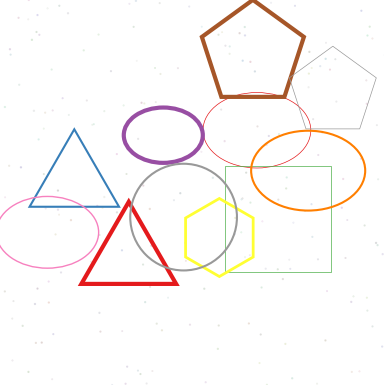[{"shape": "triangle", "thickness": 3, "radius": 0.71, "center": [0.334, 0.334]}, {"shape": "oval", "thickness": 0.5, "radius": 0.7, "center": [0.667, 0.662]}, {"shape": "triangle", "thickness": 1.5, "radius": 0.67, "center": [0.193, 0.53]}, {"shape": "square", "thickness": 0.5, "radius": 0.69, "center": [0.723, 0.43]}, {"shape": "oval", "thickness": 3, "radius": 0.51, "center": [0.424, 0.649]}, {"shape": "oval", "thickness": 1.5, "radius": 0.74, "center": [0.8, 0.557]}, {"shape": "hexagon", "thickness": 2, "radius": 0.51, "center": [0.57, 0.383]}, {"shape": "pentagon", "thickness": 3, "radius": 0.7, "center": [0.657, 0.861]}, {"shape": "oval", "thickness": 1, "radius": 0.67, "center": [0.123, 0.397]}, {"shape": "circle", "thickness": 1.5, "radius": 0.69, "center": [0.477, 0.436]}, {"shape": "pentagon", "thickness": 0.5, "radius": 0.59, "center": [0.865, 0.761]}]